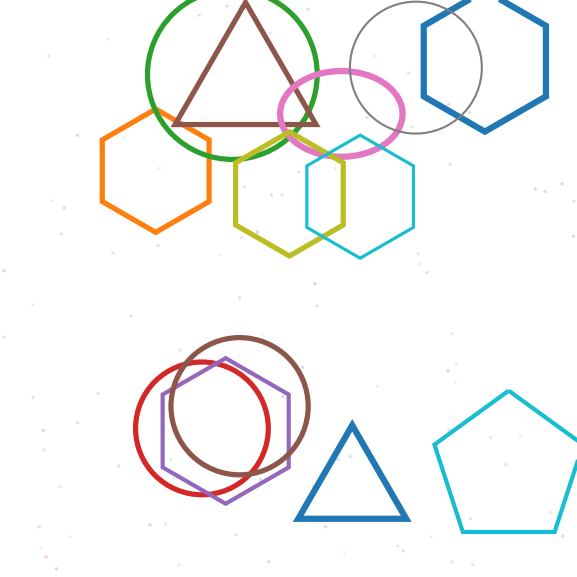[{"shape": "triangle", "thickness": 3, "radius": 0.54, "center": [0.61, 0.155]}, {"shape": "hexagon", "thickness": 3, "radius": 0.61, "center": [0.84, 0.893]}, {"shape": "hexagon", "thickness": 2.5, "radius": 0.53, "center": [0.27, 0.704]}, {"shape": "circle", "thickness": 2.5, "radius": 0.73, "center": [0.402, 0.87]}, {"shape": "circle", "thickness": 2.5, "radius": 0.57, "center": [0.35, 0.257]}, {"shape": "hexagon", "thickness": 2, "radius": 0.63, "center": [0.391, 0.253]}, {"shape": "circle", "thickness": 2.5, "radius": 0.59, "center": [0.415, 0.296]}, {"shape": "triangle", "thickness": 2.5, "radius": 0.7, "center": [0.425, 0.854]}, {"shape": "oval", "thickness": 3, "radius": 0.53, "center": [0.591, 0.802]}, {"shape": "circle", "thickness": 1, "radius": 0.57, "center": [0.72, 0.882]}, {"shape": "hexagon", "thickness": 2.5, "radius": 0.54, "center": [0.501, 0.663]}, {"shape": "pentagon", "thickness": 2, "radius": 0.68, "center": [0.881, 0.187]}, {"shape": "hexagon", "thickness": 1.5, "radius": 0.53, "center": [0.624, 0.659]}]